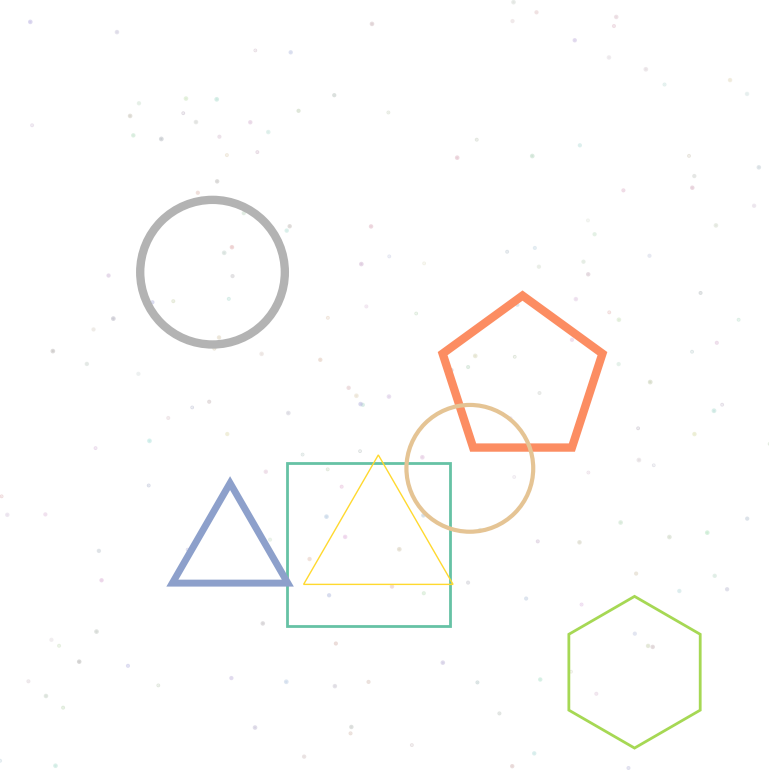[{"shape": "square", "thickness": 1, "radius": 0.53, "center": [0.479, 0.292]}, {"shape": "pentagon", "thickness": 3, "radius": 0.55, "center": [0.679, 0.507]}, {"shape": "triangle", "thickness": 2.5, "radius": 0.43, "center": [0.299, 0.286]}, {"shape": "hexagon", "thickness": 1, "radius": 0.49, "center": [0.824, 0.127]}, {"shape": "triangle", "thickness": 0.5, "radius": 0.56, "center": [0.491, 0.297]}, {"shape": "circle", "thickness": 1.5, "radius": 0.41, "center": [0.61, 0.392]}, {"shape": "circle", "thickness": 3, "radius": 0.47, "center": [0.276, 0.647]}]